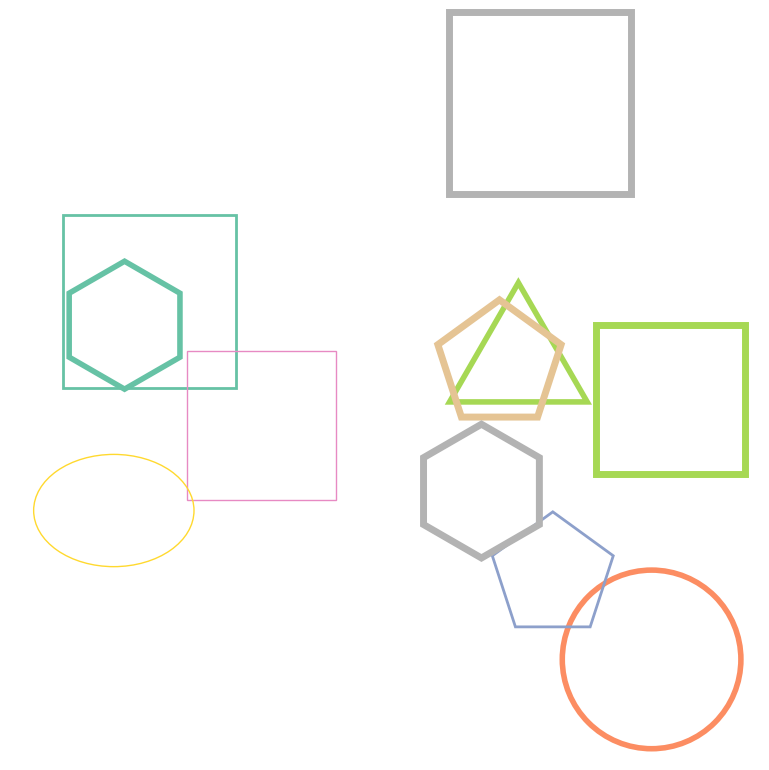[{"shape": "hexagon", "thickness": 2, "radius": 0.42, "center": [0.162, 0.578]}, {"shape": "square", "thickness": 1, "radius": 0.56, "center": [0.195, 0.608]}, {"shape": "circle", "thickness": 2, "radius": 0.58, "center": [0.846, 0.144]}, {"shape": "pentagon", "thickness": 1, "radius": 0.41, "center": [0.718, 0.253]}, {"shape": "square", "thickness": 0.5, "radius": 0.48, "center": [0.339, 0.447]}, {"shape": "triangle", "thickness": 2, "radius": 0.52, "center": [0.673, 0.53]}, {"shape": "square", "thickness": 2.5, "radius": 0.48, "center": [0.87, 0.481]}, {"shape": "oval", "thickness": 0.5, "radius": 0.52, "center": [0.148, 0.337]}, {"shape": "pentagon", "thickness": 2.5, "radius": 0.42, "center": [0.649, 0.526]}, {"shape": "square", "thickness": 2.5, "radius": 0.59, "center": [0.701, 0.866]}, {"shape": "hexagon", "thickness": 2.5, "radius": 0.43, "center": [0.625, 0.362]}]